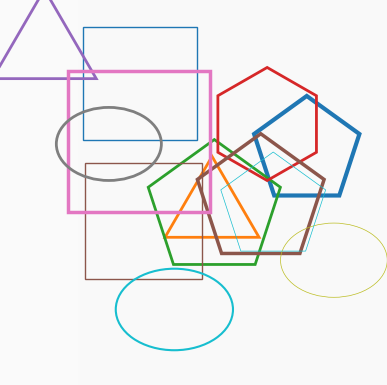[{"shape": "square", "thickness": 1, "radius": 0.74, "center": [0.362, 0.783]}, {"shape": "pentagon", "thickness": 3, "radius": 0.71, "center": [0.792, 0.608]}, {"shape": "triangle", "thickness": 2, "radius": 0.7, "center": [0.547, 0.454]}, {"shape": "pentagon", "thickness": 2, "radius": 0.9, "center": [0.553, 0.458]}, {"shape": "hexagon", "thickness": 2, "radius": 0.73, "center": [0.689, 0.678]}, {"shape": "triangle", "thickness": 2, "radius": 0.77, "center": [0.115, 0.873]}, {"shape": "pentagon", "thickness": 2.5, "radius": 0.86, "center": [0.673, 0.481]}, {"shape": "square", "thickness": 1, "radius": 0.76, "center": [0.37, 0.426]}, {"shape": "square", "thickness": 2.5, "radius": 0.91, "center": [0.359, 0.632]}, {"shape": "oval", "thickness": 2, "radius": 0.68, "center": [0.281, 0.626]}, {"shape": "oval", "thickness": 0.5, "radius": 0.69, "center": [0.862, 0.324]}, {"shape": "pentagon", "thickness": 0.5, "radius": 0.71, "center": [0.705, 0.463]}, {"shape": "oval", "thickness": 1.5, "radius": 0.76, "center": [0.45, 0.196]}]